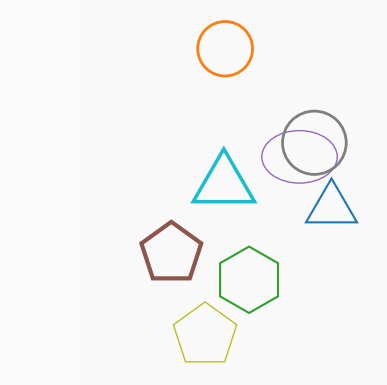[{"shape": "triangle", "thickness": 1.5, "radius": 0.38, "center": [0.856, 0.46]}, {"shape": "circle", "thickness": 2, "radius": 0.35, "center": [0.581, 0.873]}, {"shape": "hexagon", "thickness": 1.5, "radius": 0.43, "center": [0.643, 0.273]}, {"shape": "oval", "thickness": 1, "radius": 0.49, "center": [0.773, 0.593]}, {"shape": "pentagon", "thickness": 3, "radius": 0.41, "center": [0.442, 0.343]}, {"shape": "circle", "thickness": 2, "radius": 0.41, "center": [0.811, 0.629]}, {"shape": "pentagon", "thickness": 1, "radius": 0.43, "center": [0.529, 0.13]}, {"shape": "triangle", "thickness": 2.5, "radius": 0.46, "center": [0.578, 0.522]}]